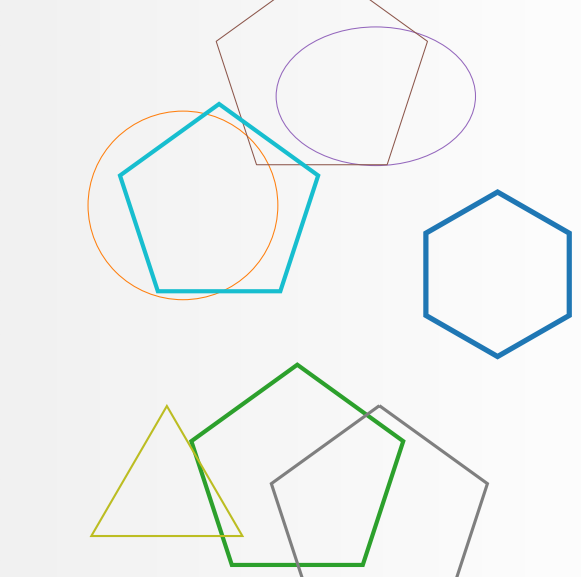[{"shape": "hexagon", "thickness": 2.5, "radius": 0.71, "center": [0.856, 0.524]}, {"shape": "circle", "thickness": 0.5, "radius": 0.82, "center": [0.315, 0.643]}, {"shape": "pentagon", "thickness": 2, "radius": 0.96, "center": [0.511, 0.176]}, {"shape": "oval", "thickness": 0.5, "radius": 0.86, "center": [0.647, 0.832]}, {"shape": "pentagon", "thickness": 0.5, "radius": 0.96, "center": [0.554, 0.868]}, {"shape": "pentagon", "thickness": 1.5, "radius": 0.98, "center": [0.653, 0.101]}, {"shape": "triangle", "thickness": 1, "radius": 0.75, "center": [0.287, 0.146]}, {"shape": "pentagon", "thickness": 2, "radius": 0.9, "center": [0.377, 0.64]}]